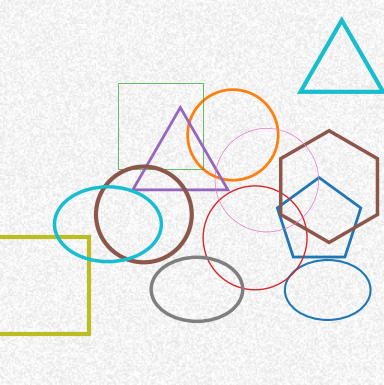[{"shape": "pentagon", "thickness": 2, "radius": 0.57, "center": [0.829, 0.425]}, {"shape": "oval", "thickness": 1.5, "radius": 0.56, "center": [0.851, 0.247]}, {"shape": "circle", "thickness": 2, "radius": 0.59, "center": [0.605, 0.65]}, {"shape": "square", "thickness": 0.5, "radius": 0.55, "center": [0.417, 0.673]}, {"shape": "circle", "thickness": 1, "radius": 0.67, "center": [0.663, 0.382]}, {"shape": "triangle", "thickness": 2, "radius": 0.71, "center": [0.468, 0.578]}, {"shape": "circle", "thickness": 3, "radius": 0.62, "center": [0.374, 0.443]}, {"shape": "hexagon", "thickness": 2.5, "radius": 0.73, "center": [0.855, 0.515]}, {"shape": "circle", "thickness": 0.5, "radius": 0.67, "center": [0.693, 0.532]}, {"shape": "oval", "thickness": 2.5, "radius": 0.59, "center": [0.512, 0.249]}, {"shape": "square", "thickness": 3, "radius": 0.63, "center": [0.104, 0.258]}, {"shape": "triangle", "thickness": 3, "radius": 0.62, "center": [0.888, 0.823]}, {"shape": "oval", "thickness": 2.5, "radius": 0.69, "center": [0.28, 0.418]}]